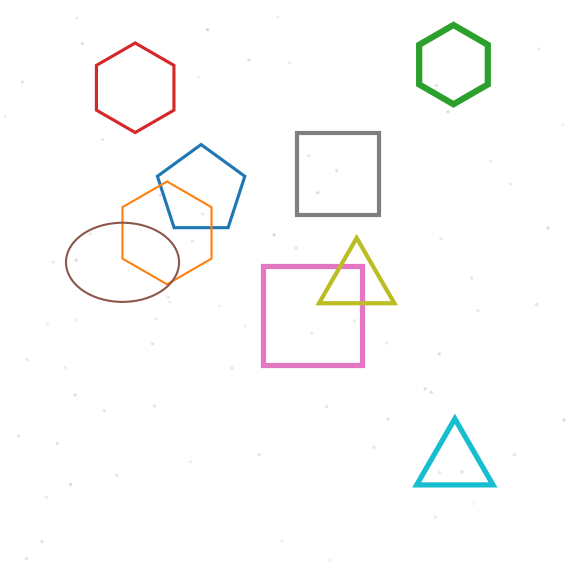[{"shape": "pentagon", "thickness": 1.5, "radius": 0.4, "center": [0.348, 0.669]}, {"shape": "hexagon", "thickness": 1, "radius": 0.45, "center": [0.289, 0.596]}, {"shape": "hexagon", "thickness": 3, "radius": 0.34, "center": [0.785, 0.887]}, {"shape": "hexagon", "thickness": 1.5, "radius": 0.39, "center": [0.234, 0.847]}, {"shape": "oval", "thickness": 1, "radius": 0.49, "center": [0.212, 0.545]}, {"shape": "square", "thickness": 2.5, "radius": 0.43, "center": [0.541, 0.453]}, {"shape": "square", "thickness": 2, "radius": 0.36, "center": [0.585, 0.698]}, {"shape": "triangle", "thickness": 2, "radius": 0.38, "center": [0.618, 0.512]}, {"shape": "triangle", "thickness": 2.5, "radius": 0.38, "center": [0.788, 0.198]}]